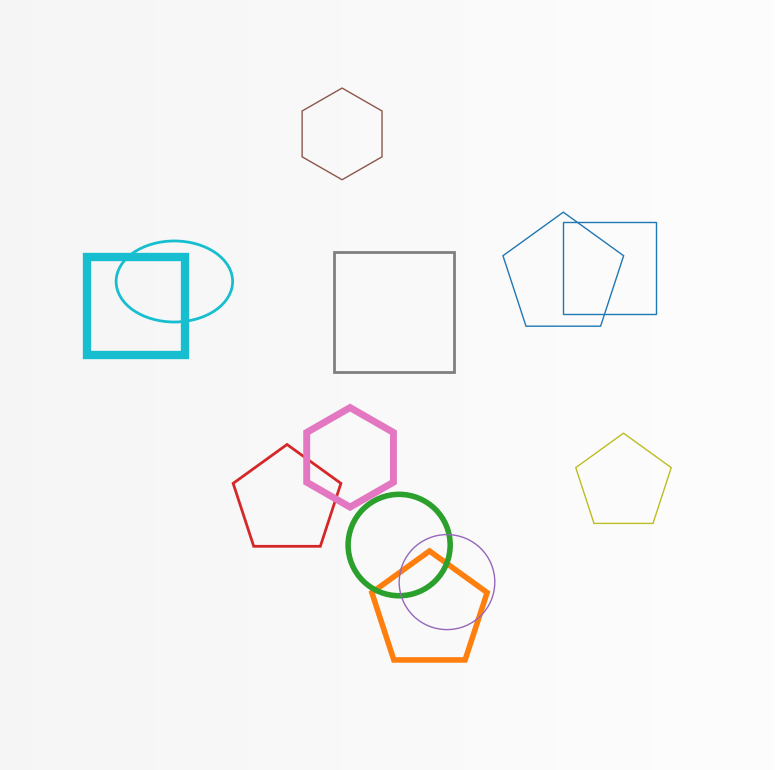[{"shape": "square", "thickness": 0.5, "radius": 0.3, "center": [0.786, 0.652]}, {"shape": "pentagon", "thickness": 0.5, "radius": 0.41, "center": [0.727, 0.643]}, {"shape": "pentagon", "thickness": 2, "radius": 0.39, "center": [0.554, 0.206]}, {"shape": "circle", "thickness": 2, "radius": 0.33, "center": [0.515, 0.292]}, {"shape": "pentagon", "thickness": 1, "radius": 0.37, "center": [0.37, 0.35]}, {"shape": "circle", "thickness": 0.5, "radius": 0.31, "center": [0.577, 0.244]}, {"shape": "hexagon", "thickness": 0.5, "radius": 0.3, "center": [0.441, 0.826]}, {"shape": "hexagon", "thickness": 2.5, "radius": 0.32, "center": [0.452, 0.406]}, {"shape": "square", "thickness": 1, "radius": 0.39, "center": [0.508, 0.595]}, {"shape": "pentagon", "thickness": 0.5, "radius": 0.32, "center": [0.805, 0.373]}, {"shape": "oval", "thickness": 1, "radius": 0.38, "center": [0.225, 0.634]}, {"shape": "square", "thickness": 3, "radius": 0.32, "center": [0.175, 0.602]}]